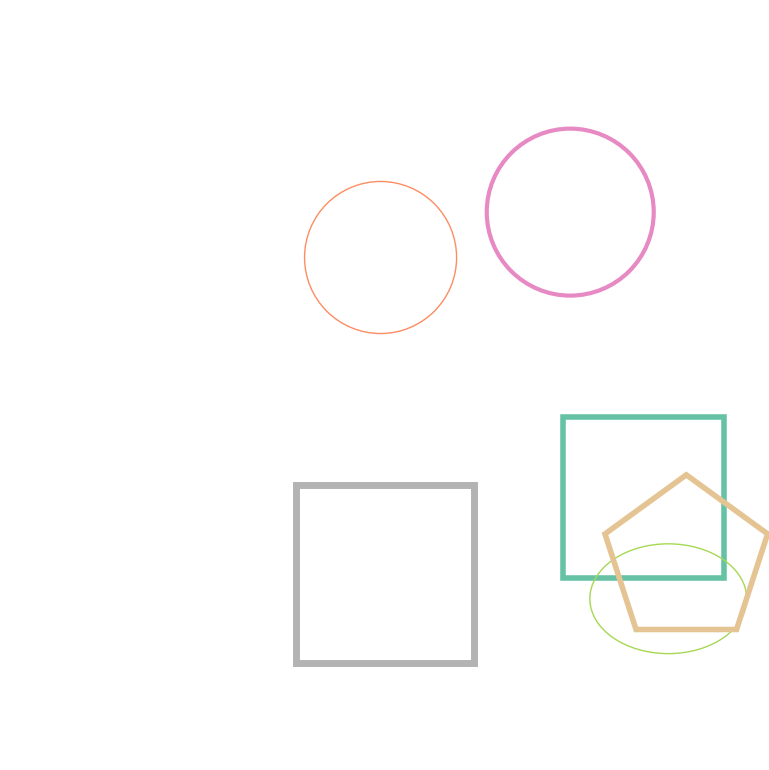[{"shape": "square", "thickness": 2, "radius": 0.52, "center": [0.836, 0.354]}, {"shape": "circle", "thickness": 0.5, "radius": 0.49, "center": [0.494, 0.666]}, {"shape": "circle", "thickness": 1.5, "radius": 0.54, "center": [0.741, 0.725]}, {"shape": "oval", "thickness": 0.5, "radius": 0.51, "center": [0.868, 0.222]}, {"shape": "pentagon", "thickness": 2, "radius": 0.56, "center": [0.891, 0.272]}, {"shape": "square", "thickness": 2.5, "radius": 0.58, "center": [0.5, 0.255]}]